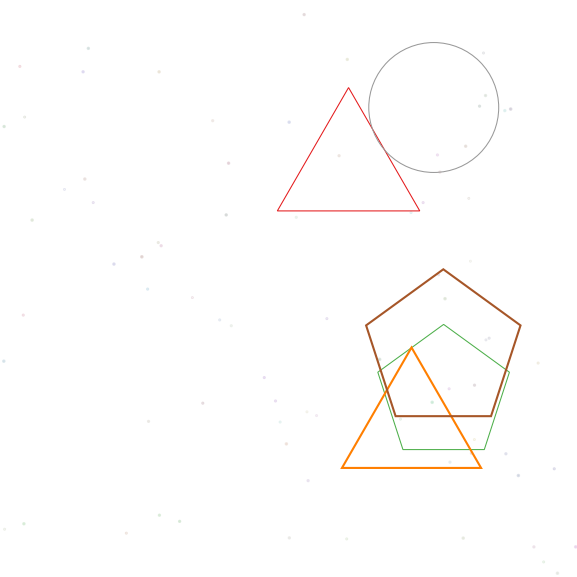[{"shape": "triangle", "thickness": 0.5, "radius": 0.71, "center": [0.604, 0.705]}, {"shape": "pentagon", "thickness": 0.5, "radius": 0.6, "center": [0.768, 0.318]}, {"shape": "triangle", "thickness": 1, "radius": 0.7, "center": [0.713, 0.258]}, {"shape": "pentagon", "thickness": 1, "radius": 0.7, "center": [0.768, 0.392]}, {"shape": "circle", "thickness": 0.5, "radius": 0.56, "center": [0.751, 0.813]}]